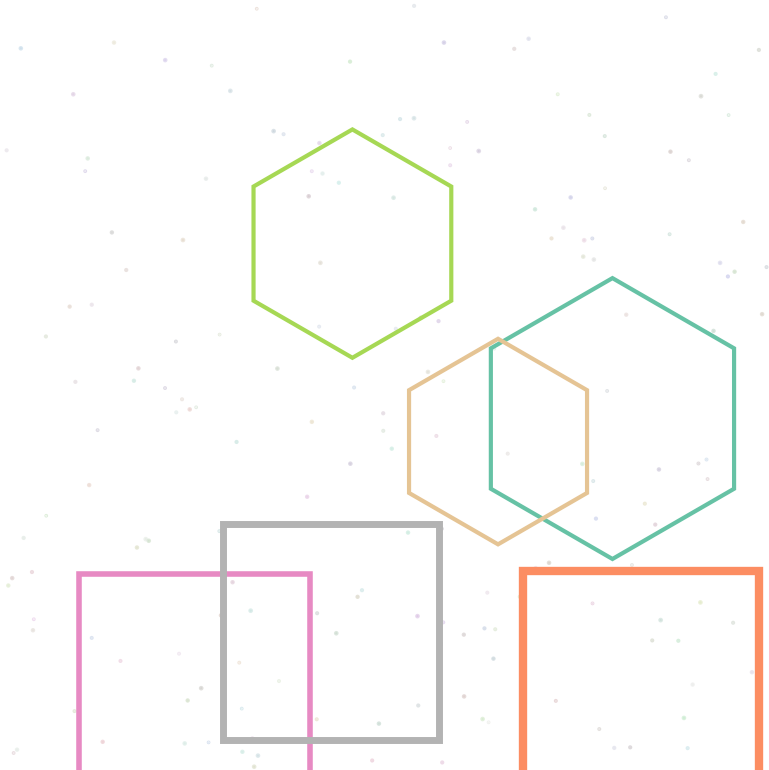[{"shape": "hexagon", "thickness": 1.5, "radius": 0.91, "center": [0.795, 0.456]}, {"shape": "square", "thickness": 3, "radius": 0.77, "center": [0.832, 0.105]}, {"shape": "square", "thickness": 2, "radius": 0.75, "center": [0.253, 0.105]}, {"shape": "hexagon", "thickness": 1.5, "radius": 0.74, "center": [0.458, 0.684]}, {"shape": "hexagon", "thickness": 1.5, "radius": 0.67, "center": [0.647, 0.427]}, {"shape": "square", "thickness": 2.5, "radius": 0.7, "center": [0.43, 0.18]}]